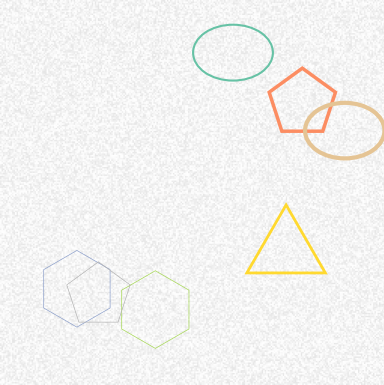[{"shape": "oval", "thickness": 1.5, "radius": 0.52, "center": [0.605, 0.863]}, {"shape": "pentagon", "thickness": 2.5, "radius": 0.45, "center": [0.785, 0.732]}, {"shape": "hexagon", "thickness": 0.5, "radius": 0.5, "center": [0.2, 0.25]}, {"shape": "hexagon", "thickness": 0.5, "radius": 0.5, "center": [0.403, 0.196]}, {"shape": "triangle", "thickness": 2, "radius": 0.59, "center": [0.743, 0.35]}, {"shape": "oval", "thickness": 3, "radius": 0.52, "center": [0.895, 0.661]}, {"shape": "pentagon", "thickness": 0.5, "radius": 0.43, "center": [0.256, 0.233]}]